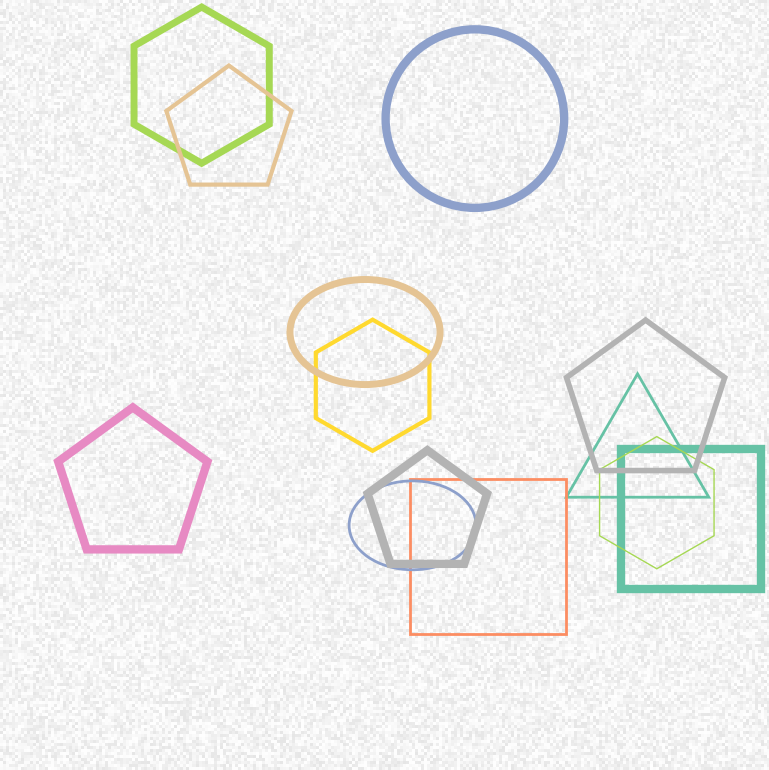[{"shape": "triangle", "thickness": 1, "radius": 0.53, "center": [0.828, 0.408]}, {"shape": "square", "thickness": 3, "radius": 0.46, "center": [0.898, 0.325]}, {"shape": "square", "thickness": 1, "radius": 0.5, "center": [0.634, 0.278]}, {"shape": "oval", "thickness": 1, "radius": 0.41, "center": [0.536, 0.318]}, {"shape": "circle", "thickness": 3, "radius": 0.58, "center": [0.617, 0.846]}, {"shape": "pentagon", "thickness": 3, "radius": 0.51, "center": [0.172, 0.369]}, {"shape": "hexagon", "thickness": 0.5, "radius": 0.43, "center": [0.853, 0.347]}, {"shape": "hexagon", "thickness": 2.5, "radius": 0.51, "center": [0.262, 0.889]}, {"shape": "hexagon", "thickness": 1.5, "radius": 0.43, "center": [0.484, 0.5]}, {"shape": "oval", "thickness": 2.5, "radius": 0.49, "center": [0.474, 0.569]}, {"shape": "pentagon", "thickness": 1.5, "radius": 0.43, "center": [0.297, 0.829]}, {"shape": "pentagon", "thickness": 2, "radius": 0.54, "center": [0.838, 0.476]}, {"shape": "pentagon", "thickness": 3, "radius": 0.41, "center": [0.555, 0.334]}]